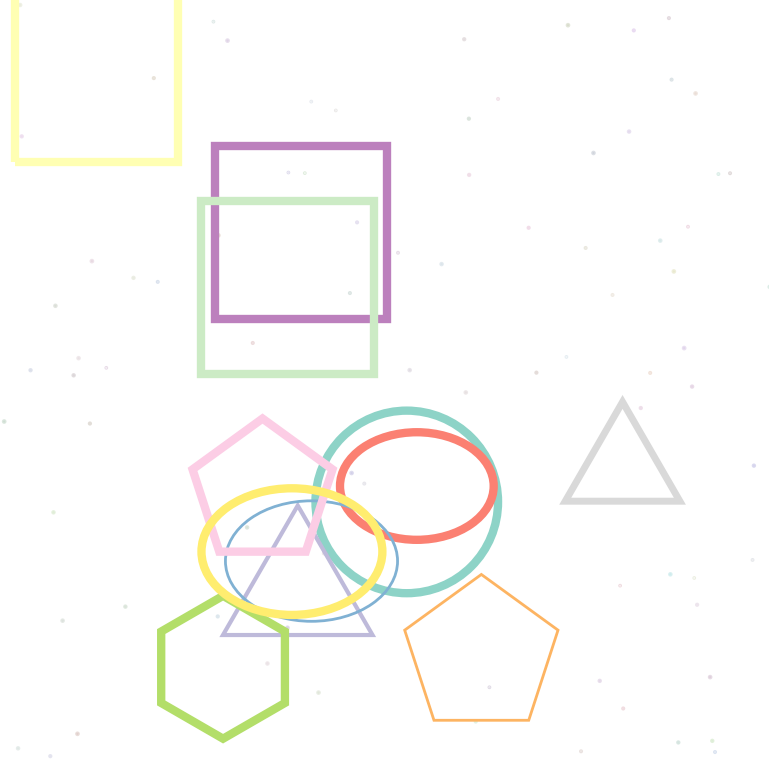[{"shape": "circle", "thickness": 3, "radius": 0.59, "center": [0.528, 0.348]}, {"shape": "square", "thickness": 3, "radius": 0.53, "center": [0.126, 0.896]}, {"shape": "triangle", "thickness": 1.5, "radius": 0.56, "center": [0.387, 0.231]}, {"shape": "oval", "thickness": 3, "radius": 0.5, "center": [0.541, 0.369]}, {"shape": "oval", "thickness": 1, "radius": 0.56, "center": [0.405, 0.271]}, {"shape": "pentagon", "thickness": 1, "radius": 0.52, "center": [0.625, 0.149]}, {"shape": "hexagon", "thickness": 3, "radius": 0.46, "center": [0.29, 0.133]}, {"shape": "pentagon", "thickness": 3, "radius": 0.48, "center": [0.341, 0.361]}, {"shape": "triangle", "thickness": 2.5, "radius": 0.43, "center": [0.809, 0.392]}, {"shape": "square", "thickness": 3, "radius": 0.56, "center": [0.391, 0.698]}, {"shape": "square", "thickness": 3, "radius": 0.56, "center": [0.373, 0.627]}, {"shape": "oval", "thickness": 3, "radius": 0.59, "center": [0.379, 0.284]}]